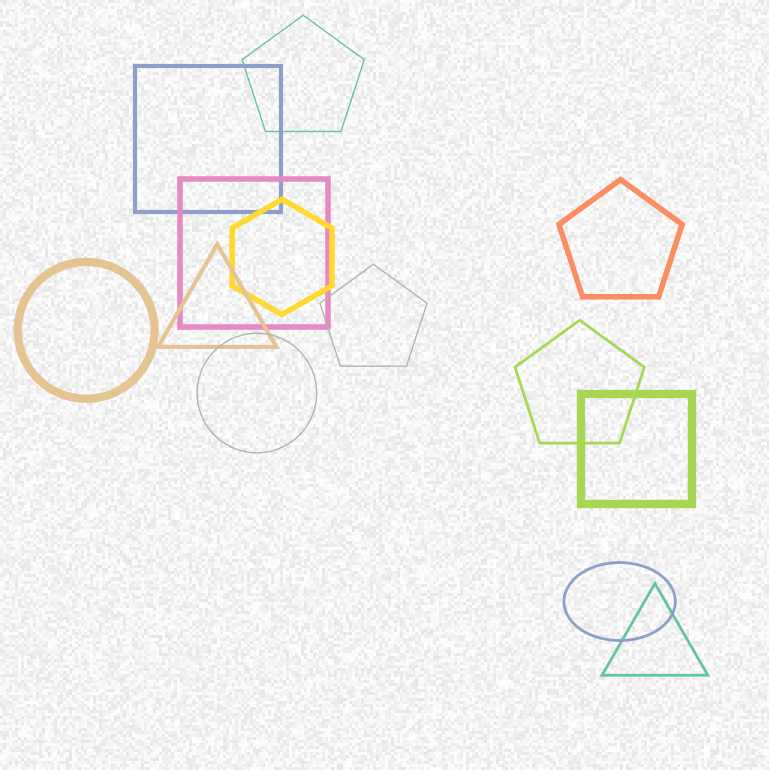[{"shape": "triangle", "thickness": 1, "radius": 0.4, "center": [0.851, 0.163]}, {"shape": "pentagon", "thickness": 0.5, "radius": 0.42, "center": [0.394, 0.897]}, {"shape": "pentagon", "thickness": 2, "radius": 0.42, "center": [0.806, 0.683]}, {"shape": "square", "thickness": 1.5, "radius": 0.48, "center": [0.27, 0.82]}, {"shape": "oval", "thickness": 1, "radius": 0.36, "center": [0.805, 0.219]}, {"shape": "square", "thickness": 2, "radius": 0.48, "center": [0.33, 0.671]}, {"shape": "pentagon", "thickness": 1, "radius": 0.44, "center": [0.753, 0.496]}, {"shape": "square", "thickness": 3, "radius": 0.36, "center": [0.826, 0.417]}, {"shape": "hexagon", "thickness": 2, "radius": 0.37, "center": [0.366, 0.666]}, {"shape": "triangle", "thickness": 1.5, "radius": 0.44, "center": [0.282, 0.594]}, {"shape": "circle", "thickness": 3, "radius": 0.44, "center": [0.112, 0.571]}, {"shape": "pentagon", "thickness": 0.5, "radius": 0.37, "center": [0.485, 0.584]}, {"shape": "circle", "thickness": 0.5, "radius": 0.39, "center": [0.334, 0.49]}]